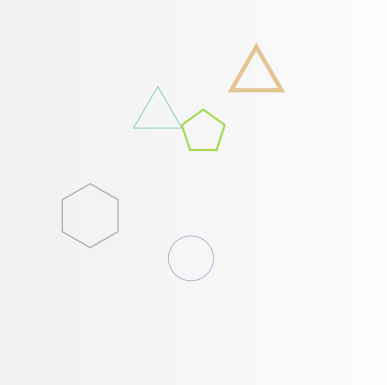[{"shape": "triangle", "thickness": 0.5, "radius": 0.36, "center": [0.407, 0.703]}, {"shape": "circle", "thickness": 0.5, "radius": 0.29, "center": [0.493, 0.329]}, {"shape": "pentagon", "thickness": 1.5, "radius": 0.29, "center": [0.525, 0.657]}, {"shape": "triangle", "thickness": 3, "radius": 0.38, "center": [0.662, 0.803]}, {"shape": "hexagon", "thickness": 1, "radius": 0.41, "center": [0.233, 0.44]}]